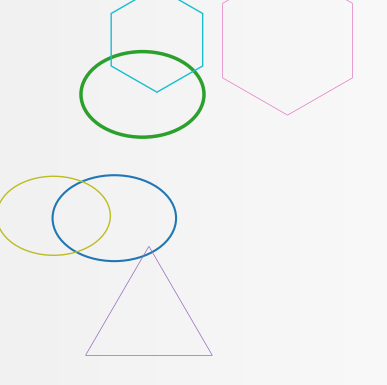[{"shape": "oval", "thickness": 1.5, "radius": 0.8, "center": [0.295, 0.433]}, {"shape": "oval", "thickness": 2.5, "radius": 0.79, "center": [0.368, 0.755]}, {"shape": "triangle", "thickness": 0.5, "radius": 0.94, "center": [0.384, 0.171]}, {"shape": "hexagon", "thickness": 0.5, "radius": 0.97, "center": [0.742, 0.895]}, {"shape": "oval", "thickness": 1, "radius": 0.73, "center": [0.138, 0.44]}, {"shape": "hexagon", "thickness": 1, "radius": 0.68, "center": [0.405, 0.897]}]